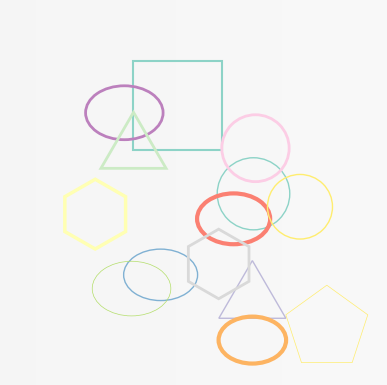[{"shape": "circle", "thickness": 1, "radius": 0.47, "center": [0.654, 0.497]}, {"shape": "square", "thickness": 1.5, "radius": 0.58, "center": [0.459, 0.726]}, {"shape": "hexagon", "thickness": 2.5, "radius": 0.45, "center": [0.246, 0.444]}, {"shape": "triangle", "thickness": 1, "radius": 0.5, "center": [0.651, 0.223]}, {"shape": "oval", "thickness": 3, "radius": 0.47, "center": [0.603, 0.432]}, {"shape": "oval", "thickness": 1, "radius": 0.48, "center": [0.415, 0.286]}, {"shape": "oval", "thickness": 3, "radius": 0.44, "center": [0.651, 0.117]}, {"shape": "oval", "thickness": 0.5, "radius": 0.51, "center": [0.339, 0.25]}, {"shape": "circle", "thickness": 2, "radius": 0.43, "center": [0.659, 0.615]}, {"shape": "hexagon", "thickness": 2, "radius": 0.45, "center": [0.564, 0.314]}, {"shape": "oval", "thickness": 2, "radius": 0.5, "center": [0.321, 0.707]}, {"shape": "triangle", "thickness": 2, "radius": 0.49, "center": [0.345, 0.611]}, {"shape": "circle", "thickness": 1, "radius": 0.42, "center": [0.774, 0.463]}, {"shape": "pentagon", "thickness": 0.5, "radius": 0.56, "center": [0.843, 0.148]}]